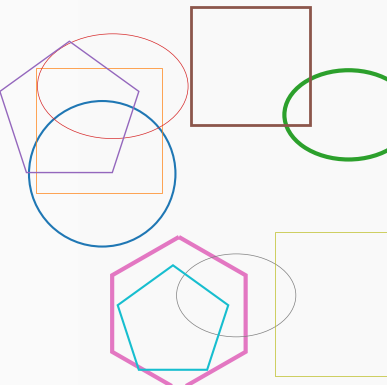[{"shape": "circle", "thickness": 1.5, "radius": 0.94, "center": [0.264, 0.549]}, {"shape": "square", "thickness": 0.5, "radius": 0.81, "center": [0.256, 0.661]}, {"shape": "oval", "thickness": 3, "radius": 0.83, "center": [0.9, 0.702]}, {"shape": "oval", "thickness": 0.5, "radius": 0.97, "center": [0.291, 0.776]}, {"shape": "pentagon", "thickness": 1, "radius": 0.94, "center": [0.179, 0.704]}, {"shape": "square", "thickness": 2, "radius": 0.77, "center": [0.646, 0.829]}, {"shape": "hexagon", "thickness": 3, "radius": 0.99, "center": [0.462, 0.186]}, {"shape": "oval", "thickness": 0.5, "radius": 0.77, "center": [0.609, 0.233]}, {"shape": "square", "thickness": 0.5, "radius": 0.93, "center": [0.896, 0.21]}, {"shape": "pentagon", "thickness": 1.5, "radius": 0.75, "center": [0.446, 0.161]}]